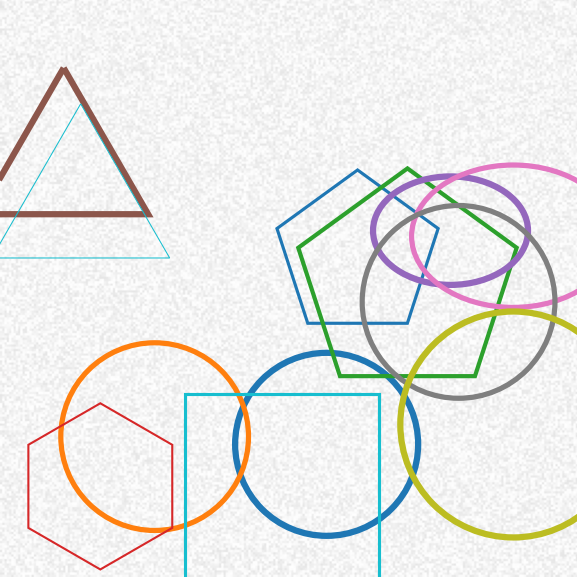[{"shape": "circle", "thickness": 3, "radius": 0.79, "center": [0.566, 0.23]}, {"shape": "pentagon", "thickness": 1.5, "radius": 0.73, "center": [0.619, 0.558]}, {"shape": "circle", "thickness": 2.5, "radius": 0.81, "center": [0.268, 0.243]}, {"shape": "pentagon", "thickness": 2, "radius": 0.99, "center": [0.706, 0.509]}, {"shape": "hexagon", "thickness": 1, "radius": 0.72, "center": [0.174, 0.157]}, {"shape": "oval", "thickness": 3, "radius": 0.67, "center": [0.78, 0.6]}, {"shape": "triangle", "thickness": 3, "radius": 0.84, "center": [0.11, 0.713]}, {"shape": "oval", "thickness": 2.5, "radius": 0.88, "center": [0.889, 0.59]}, {"shape": "circle", "thickness": 2.5, "radius": 0.83, "center": [0.794, 0.476]}, {"shape": "circle", "thickness": 3, "radius": 0.98, "center": [0.889, 0.264]}, {"shape": "triangle", "thickness": 0.5, "radius": 0.89, "center": [0.14, 0.641]}, {"shape": "square", "thickness": 1.5, "radius": 0.84, "center": [0.488, 0.148]}]